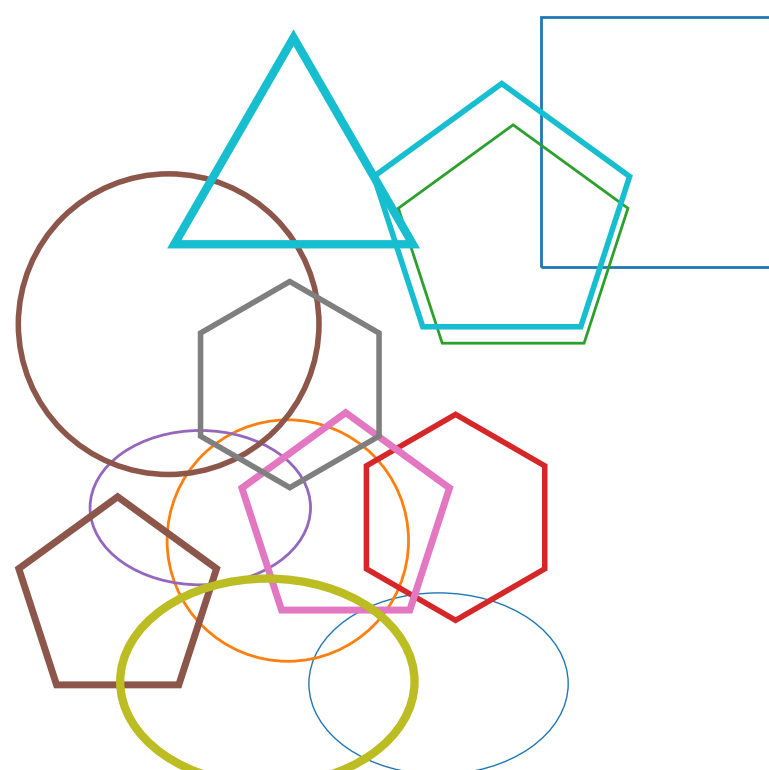[{"shape": "square", "thickness": 1, "radius": 0.81, "center": [0.865, 0.815]}, {"shape": "oval", "thickness": 0.5, "radius": 0.84, "center": [0.57, 0.112]}, {"shape": "circle", "thickness": 1, "radius": 0.78, "center": [0.374, 0.298]}, {"shape": "pentagon", "thickness": 1, "radius": 0.78, "center": [0.666, 0.681]}, {"shape": "hexagon", "thickness": 2, "radius": 0.67, "center": [0.592, 0.328]}, {"shape": "oval", "thickness": 1, "radius": 0.72, "center": [0.26, 0.341]}, {"shape": "circle", "thickness": 2, "radius": 0.98, "center": [0.219, 0.579]}, {"shape": "pentagon", "thickness": 2.5, "radius": 0.68, "center": [0.153, 0.22]}, {"shape": "pentagon", "thickness": 2.5, "radius": 0.71, "center": [0.449, 0.322]}, {"shape": "hexagon", "thickness": 2, "radius": 0.67, "center": [0.376, 0.501]}, {"shape": "oval", "thickness": 3, "radius": 0.96, "center": [0.347, 0.115]}, {"shape": "triangle", "thickness": 3, "radius": 0.89, "center": [0.381, 0.772]}, {"shape": "pentagon", "thickness": 2, "radius": 0.87, "center": [0.652, 0.717]}]